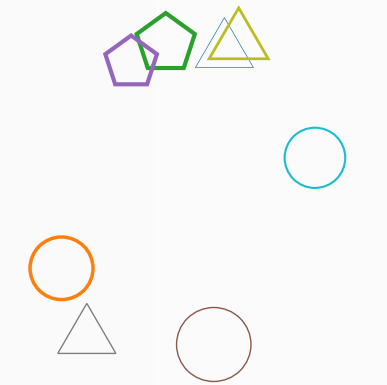[{"shape": "triangle", "thickness": 0.5, "radius": 0.43, "center": [0.579, 0.868]}, {"shape": "circle", "thickness": 2.5, "radius": 0.41, "center": [0.159, 0.303]}, {"shape": "pentagon", "thickness": 3, "radius": 0.39, "center": [0.428, 0.887]}, {"shape": "pentagon", "thickness": 3, "radius": 0.35, "center": [0.338, 0.838]}, {"shape": "circle", "thickness": 1, "radius": 0.48, "center": [0.552, 0.105]}, {"shape": "triangle", "thickness": 1, "radius": 0.43, "center": [0.224, 0.125]}, {"shape": "triangle", "thickness": 2, "radius": 0.44, "center": [0.616, 0.891]}, {"shape": "circle", "thickness": 1.5, "radius": 0.39, "center": [0.813, 0.59]}]